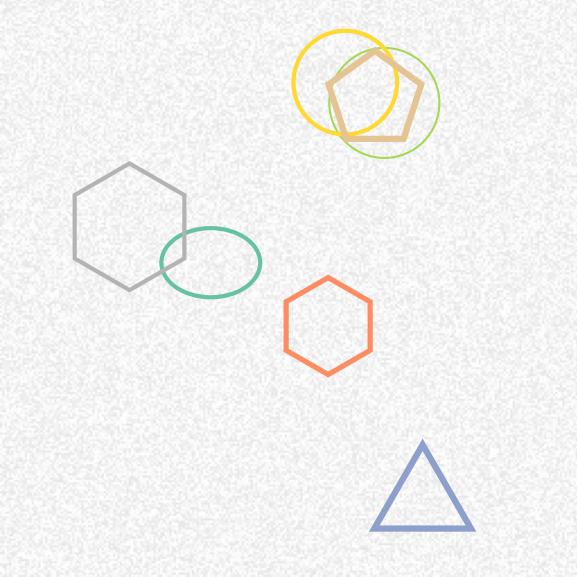[{"shape": "oval", "thickness": 2, "radius": 0.43, "center": [0.365, 0.544]}, {"shape": "hexagon", "thickness": 2.5, "radius": 0.42, "center": [0.568, 0.435]}, {"shape": "triangle", "thickness": 3, "radius": 0.48, "center": [0.732, 0.132]}, {"shape": "circle", "thickness": 1, "radius": 0.48, "center": [0.666, 0.821]}, {"shape": "circle", "thickness": 2, "radius": 0.45, "center": [0.598, 0.856]}, {"shape": "pentagon", "thickness": 3, "radius": 0.42, "center": [0.649, 0.827]}, {"shape": "hexagon", "thickness": 2, "radius": 0.55, "center": [0.224, 0.606]}]